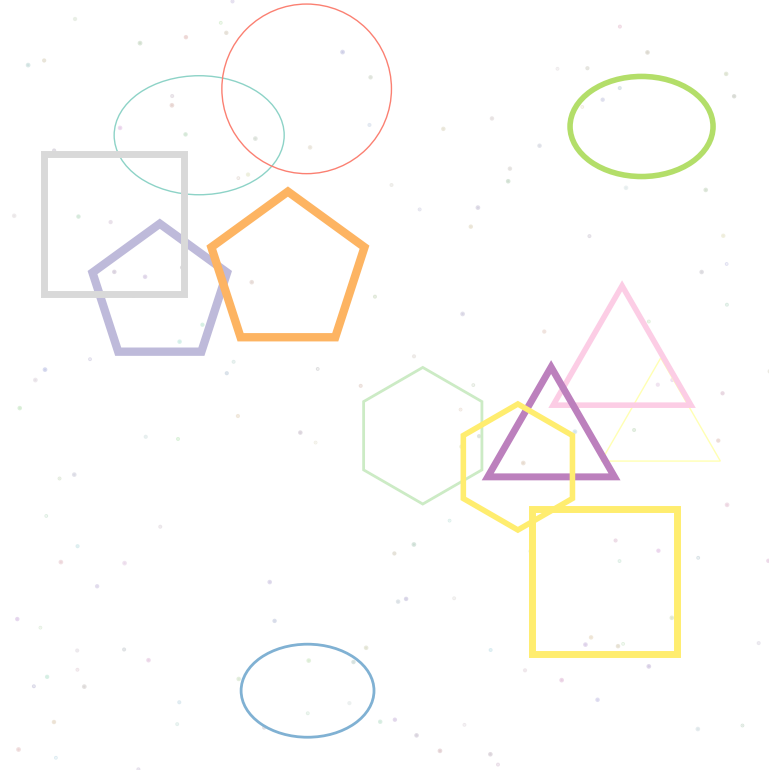[{"shape": "oval", "thickness": 0.5, "radius": 0.55, "center": [0.259, 0.824]}, {"shape": "triangle", "thickness": 0.5, "radius": 0.45, "center": [0.858, 0.446]}, {"shape": "pentagon", "thickness": 3, "radius": 0.46, "center": [0.208, 0.618]}, {"shape": "circle", "thickness": 0.5, "radius": 0.55, "center": [0.398, 0.885]}, {"shape": "oval", "thickness": 1, "radius": 0.43, "center": [0.399, 0.103]}, {"shape": "pentagon", "thickness": 3, "radius": 0.52, "center": [0.374, 0.647]}, {"shape": "oval", "thickness": 2, "radius": 0.46, "center": [0.833, 0.836]}, {"shape": "triangle", "thickness": 2, "radius": 0.52, "center": [0.808, 0.525]}, {"shape": "square", "thickness": 2.5, "radius": 0.45, "center": [0.148, 0.709]}, {"shape": "triangle", "thickness": 2.5, "radius": 0.48, "center": [0.716, 0.428]}, {"shape": "hexagon", "thickness": 1, "radius": 0.44, "center": [0.549, 0.434]}, {"shape": "square", "thickness": 2.5, "radius": 0.47, "center": [0.785, 0.245]}, {"shape": "hexagon", "thickness": 2, "radius": 0.41, "center": [0.673, 0.394]}]